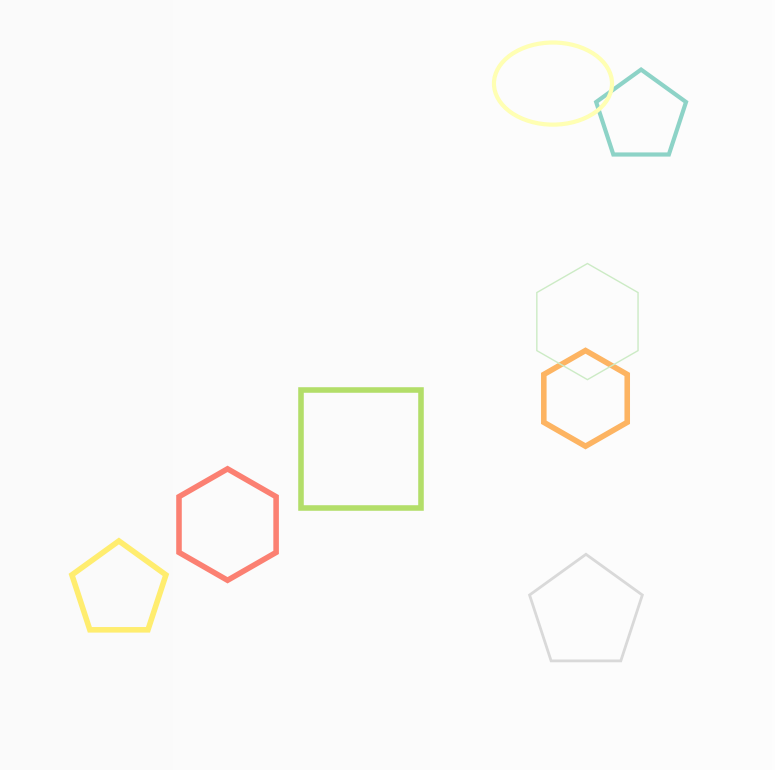[{"shape": "pentagon", "thickness": 1.5, "radius": 0.3, "center": [0.827, 0.849]}, {"shape": "oval", "thickness": 1.5, "radius": 0.38, "center": [0.714, 0.891]}, {"shape": "hexagon", "thickness": 2, "radius": 0.36, "center": [0.294, 0.319]}, {"shape": "hexagon", "thickness": 2, "radius": 0.31, "center": [0.756, 0.483]}, {"shape": "square", "thickness": 2, "radius": 0.39, "center": [0.466, 0.417]}, {"shape": "pentagon", "thickness": 1, "radius": 0.38, "center": [0.756, 0.204]}, {"shape": "hexagon", "thickness": 0.5, "radius": 0.38, "center": [0.758, 0.582]}, {"shape": "pentagon", "thickness": 2, "radius": 0.32, "center": [0.153, 0.234]}]